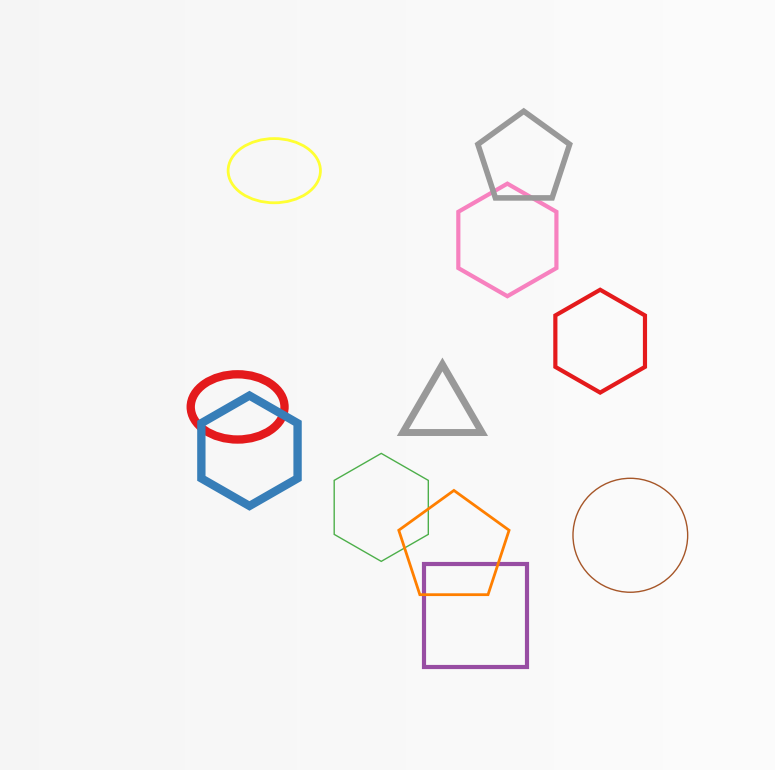[{"shape": "hexagon", "thickness": 1.5, "radius": 0.33, "center": [0.774, 0.557]}, {"shape": "oval", "thickness": 3, "radius": 0.3, "center": [0.307, 0.472]}, {"shape": "hexagon", "thickness": 3, "radius": 0.36, "center": [0.322, 0.415]}, {"shape": "hexagon", "thickness": 0.5, "radius": 0.35, "center": [0.492, 0.341]}, {"shape": "square", "thickness": 1.5, "radius": 0.33, "center": [0.613, 0.201]}, {"shape": "pentagon", "thickness": 1, "radius": 0.37, "center": [0.586, 0.288]}, {"shape": "oval", "thickness": 1, "radius": 0.3, "center": [0.354, 0.778]}, {"shape": "circle", "thickness": 0.5, "radius": 0.37, "center": [0.813, 0.305]}, {"shape": "hexagon", "thickness": 1.5, "radius": 0.37, "center": [0.655, 0.688]}, {"shape": "triangle", "thickness": 2.5, "radius": 0.29, "center": [0.571, 0.468]}, {"shape": "pentagon", "thickness": 2, "radius": 0.31, "center": [0.676, 0.793]}]